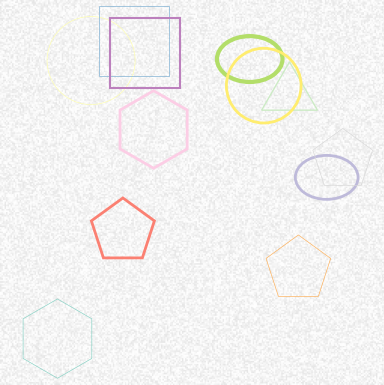[{"shape": "hexagon", "thickness": 0.5, "radius": 0.51, "center": [0.149, 0.121]}, {"shape": "circle", "thickness": 0.5, "radius": 0.57, "center": [0.237, 0.843]}, {"shape": "oval", "thickness": 2, "radius": 0.41, "center": [0.849, 0.539]}, {"shape": "pentagon", "thickness": 2, "radius": 0.43, "center": [0.319, 0.4]}, {"shape": "square", "thickness": 0.5, "radius": 0.45, "center": [0.349, 0.893]}, {"shape": "pentagon", "thickness": 0.5, "radius": 0.44, "center": [0.775, 0.302]}, {"shape": "oval", "thickness": 3, "radius": 0.43, "center": [0.649, 0.847]}, {"shape": "hexagon", "thickness": 2, "radius": 0.5, "center": [0.399, 0.664]}, {"shape": "pentagon", "thickness": 0.5, "radius": 0.41, "center": [0.89, 0.585]}, {"shape": "square", "thickness": 1.5, "radius": 0.45, "center": [0.376, 0.863]}, {"shape": "triangle", "thickness": 1, "radius": 0.42, "center": [0.752, 0.756]}, {"shape": "circle", "thickness": 2, "radius": 0.49, "center": [0.685, 0.778]}]